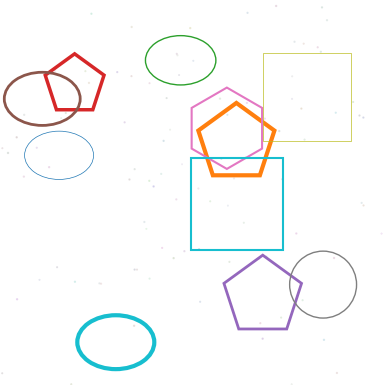[{"shape": "oval", "thickness": 0.5, "radius": 0.45, "center": [0.153, 0.597]}, {"shape": "pentagon", "thickness": 3, "radius": 0.52, "center": [0.614, 0.629]}, {"shape": "oval", "thickness": 1, "radius": 0.46, "center": [0.469, 0.843]}, {"shape": "pentagon", "thickness": 2.5, "radius": 0.4, "center": [0.194, 0.78]}, {"shape": "pentagon", "thickness": 2, "radius": 0.53, "center": [0.682, 0.231]}, {"shape": "oval", "thickness": 2, "radius": 0.49, "center": [0.11, 0.743]}, {"shape": "hexagon", "thickness": 1.5, "radius": 0.53, "center": [0.589, 0.667]}, {"shape": "circle", "thickness": 1, "radius": 0.43, "center": [0.839, 0.261]}, {"shape": "square", "thickness": 0.5, "radius": 0.57, "center": [0.797, 0.748]}, {"shape": "square", "thickness": 1.5, "radius": 0.6, "center": [0.615, 0.471]}, {"shape": "oval", "thickness": 3, "radius": 0.5, "center": [0.301, 0.111]}]